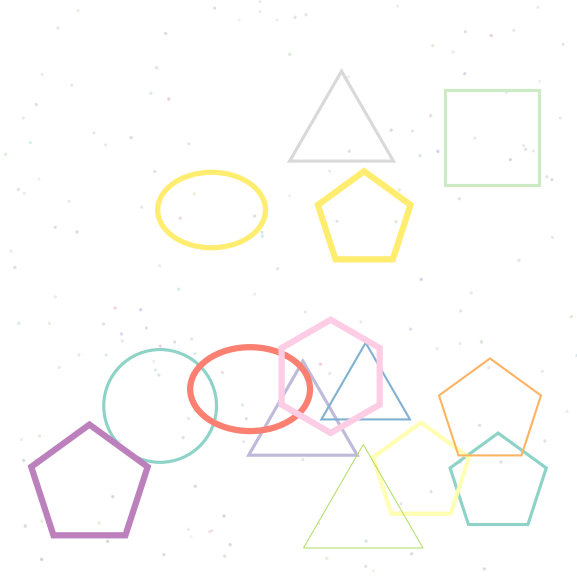[{"shape": "circle", "thickness": 1.5, "radius": 0.49, "center": [0.277, 0.296]}, {"shape": "pentagon", "thickness": 1.5, "radius": 0.44, "center": [0.863, 0.162]}, {"shape": "pentagon", "thickness": 2, "radius": 0.44, "center": [0.729, 0.18]}, {"shape": "triangle", "thickness": 1.5, "radius": 0.54, "center": [0.525, 0.265]}, {"shape": "oval", "thickness": 3, "radius": 0.52, "center": [0.433, 0.325]}, {"shape": "triangle", "thickness": 1, "radius": 0.44, "center": [0.633, 0.317]}, {"shape": "pentagon", "thickness": 1, "radius": 0.46, "center": [0.848, 0.286]}, {"shape": "triangle", "thickness": 0.5, "radius": 0.6, "center": [0.629, 0.11]}, {"shape": "hexagon", "thickness": 3, "radius": 0.49, "center": [0.573, 0.347]}, {"shape": "triangle", "thickness": 1.5, "radius": 0.52, "center": [0.591, 0.772]}, {"shape": "pentagon", "thickness": 3, "radius": 0.53, "center": [0.155, 0.158]}, {"shape": "square", "thickness": 1.5, "radius": 0.41, "center": [0.852, 0.762]}, {"shape": "pentagon", "thickness": 3, "radius": 0.42, "center": [0.631, 0.618]}, {"shape": "oval", "thickness": 2.5, "radius": 0.47, "center": [0.366, 0.636]}]